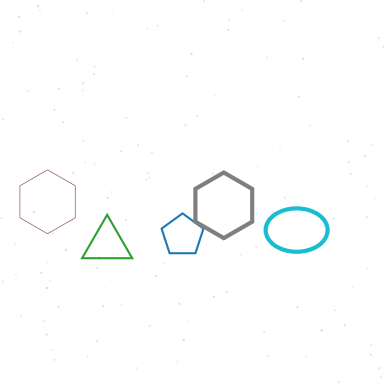[{"shape": "pentagon", "thickness": 1.5, "radius": 0.29, "center": [0.474, 0.389]}, {"shape": "triangle", "thickness": 1.5, "radius": 0.38, "center": [0.278, 0.367]}, {"shape": "hexagon", "thickness": 0.5, "radius": 0.42, "center": [0.124, 0.476]}, {"shape": "hexagon", "thickness": 3, "radius": 0.43, "center": [0.581, 0.467]}, {"shape": "oval", "thickness": 3, "radius": 0.4, "center": [0.77, 0.402]}]